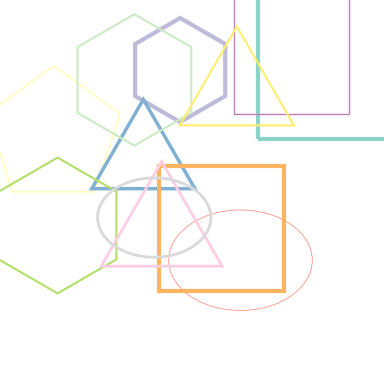[{"shape": "square", "thickness": 3, "radius": 0.95, "center": [0.861, 0.829]}, {"shape": "pentagon", "thickness": 1, "radius": 0.91, "center": [0.139, 0.648]}, {"shape": "hexagon", "thickness": 3, "radius": 0.68, "center": [0.468, 0.818]}, {"shape": "oval", "thickness": 0.5, "radius": 0.93, "center": [0.625, 0.324]}, {"shape": "triangle", "thickness": 2.5, "radius": 0.77, "center": [0.372, 0.587]}, {"shape": "square", "thickness": 3, "radius": 0.81, "center": [0.575, 0.407]}, {"shape": "hexagon", "thickness": 1.5, "radius": 0.88, "center": [0.15, 0.414]}, {"shape": "triangle", "thickness": 2, "radius": 0.91, "center": [0.42, 0.399]}, {"shape": "oval", "thickness": 2, "radius": 0.74, "center": [0.401, 0.435]}, {"shape": "square", "thickness": 1, "radius": 0.75, "center": [0.757, 0.854]}, {"shape": "hexagon", "thickness": 1.5, "radius": 0.85, "center": [0.349, 0.792]}, {"shape": "triangle", "thickness": 1.5, "radius": 0.86, "center": [0.615, 0.76]}]